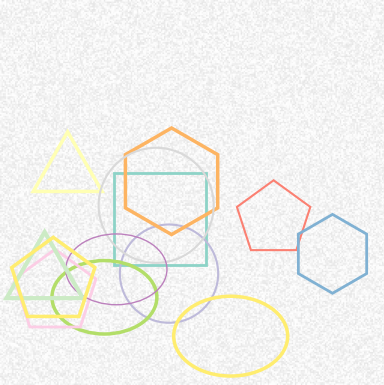[{"shape": "square", "thickness": 2, "radius": 0.6, "center": [0.416, 0.431]}, {"shape": "triangle", "thickness": 2.5, "radius": 0.52, "center": [0.176, 0.554]}, {"shape": "circle", "thickness": 1.5, "radius": 0.64, "center": [0.439, 0.289]}, {"shape": "pentagon", "thickness": 1.5, "radius": 0.5, "center": [0.711, 0.431]}, {"shape": "hexagon", "thickness": 2, "radius": 0.51, "center": [0.864, 0.341]}, {"shape": "hexagon", "thickness": 2.5, "radius": 0.69, "center": [0.446, 0.529]}, {"shape": "oval", "thickness": 2.5, "radius": 0.68, "center": [0.271, 0.228]}, {"shape": "pentagon", "thickness": 2, "radius": 0.56, "center": [0.143, 0.241]}, {"shape": "circle", "thickness": 1.5, "radius": 0.75, "center": [0.406, 0.467]}, {"shape": "oval", "thickness": 1, "radius": 0.66, "center": [0.302, 0.3]}, {"shape": "triangle", "thickness": 3, "radius": 0.57, "center": [0.116, 0.283]}, {"shape": "pentagon", "thickness": 2.5, "radius": 0.57, "center": [0.138, 0.27]}, {"shape": "oval", "thickness": 2.5, "radius": 0.74, "center": [0.599, 0.127]}]